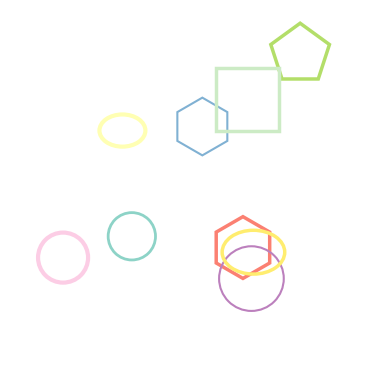[{"shape": "circle", "thickness": 2, "radius": 0.31, "center": [0.342, 0.386]}, {"shape": "oval", "thickness": 3, "radius": 0.3, "center": [0.318, 0.661]}, {"shape": "hexagon", "thickness": 2.5, "radius": 0.4, "center": [0.631, 0.357]}, {"shape": "hexagon", "thickness": 1.5, "radius": 0.37, "center": [0.526, 0.671]}, {"shape": "pentagon", "thickness": 2.5, "radius": 0.4, "center": [0.78, 0.86]}, {"shape": "circle", "thickness": 3, "radius": 0.32, "center": [0.164, 0.331]}, {"shape": "circle", "thickness": 1.5, "radius": 0.42, "center": [0.653, 0.276]}, {"shape": "square", "thickness": 2.5, "radius": 0.41, "center": [0.642, 0.742]}, {"shape": "oval", "thickness": 2.5, "radius": 0.41, "center": [0.658, 0.345]}]